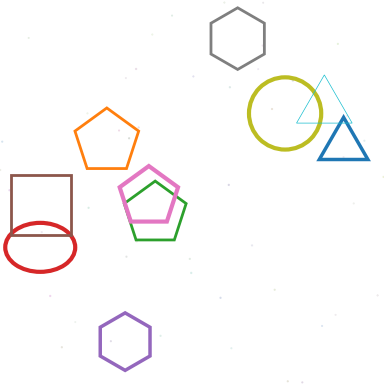[{"shape": "triangle", "thickness": 2.5, "radius": 0.36, "center": [0.892, 0.622]}, {"shape": "pentagon", "thickness": 2, "radius": 0.43, "center": [0.277, 0.633]}, {"shape": "pentagon", "thickness": 2, "radius": 0.42, "center": [0.403, 0.445]}, {"shape": "oval", "thickness": 3, "radius": 0.45, "center": [0.105, 0.358]}, {"shape": "hexagon", "thickness": 2.5, "radius": 0.37, "center": [0.325, 0.113]}, {"shape": "square", "thickness": 2, "radius": 0.39, "center": [0.107, 0.467]}, {"shape": "pentagon", "thickness": 3, "radius": 0.4, "center": [0.387, 0.489]}, {"shape": "hexagon", "thickness": 2, "radius": 0.4, "center": [0.617, 0.9]}, {"shape": "circle", "thickness": 3, "radius": 0.47, "center": [0.741, 0.705]}, {"shape": "triangle", "thickness": 0.5, "radius": 0.42, "center": [0.842, 0.722]}]